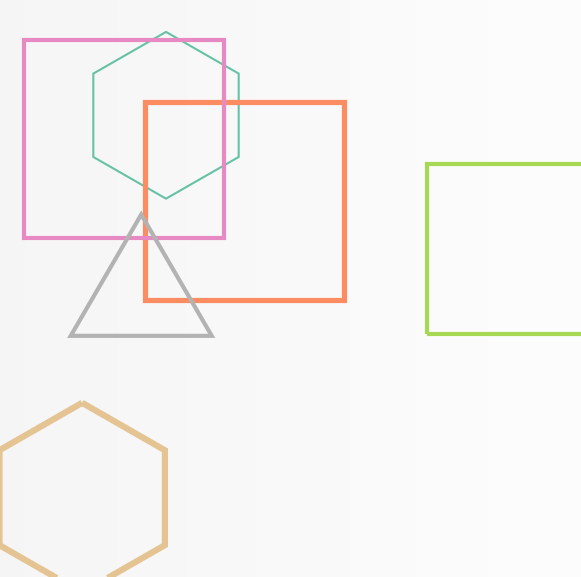[{"shape": "hexagon", "thickness": 1, "radius": 0.72, "center": [0.286, 0.8]}, {"shape": "square", "thickness": 2.5, "radius": 0.86, "center": [0.42, 0.65]}, {"shape": "square", "thickness": 2, "radius": 0.86, "center": [0.213, 0.759]}, {"shape": "square", "thickness": 2, "radius": 0.74, "center": [0.882, 0.568]}, {"shape": "hexagon", "thickness": 3, "radius": 0.82, "center": [0.141, 0.137]}, {"shape": "triangle", "thickness": 2, "radius": 0.7, "center": [0.243, 0.488]}]